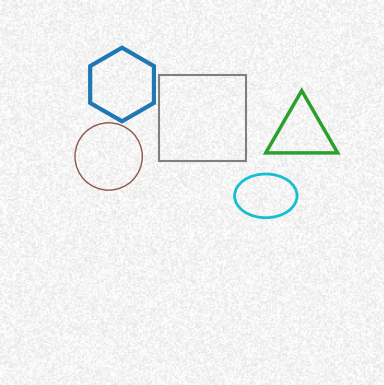[{"shape": "hexagon", "thickness": 3, "radius": 0.48, "center": [0.317, 0.781]}, {"shape": "triangle", "thickness": 2.5, "radius": 0.54, "center": [0.784, 0.657]}, {"shape": "circle", "thickness": 1, "radius": 0.44, "center": [0.282, 0.594]}, {"shape": "square", "thickness": 1.5, "radius": 0.56, "center": [0.526, 0.694]}, {"shape": "oval", "thickness": 2, "radius": 0.41, "center": [0.69, 0.491]}]